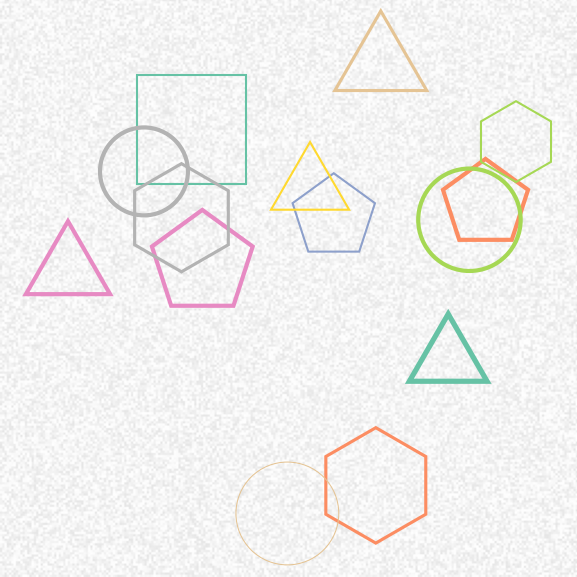[{"shape": "square", "thickness": 1, "radius": 0.47, "center": [0.332, 0.775]}, {"shape": "triangle", "thickness": 2.5, "radius": 0.39, "center": [0.776, 0.378]}, {"shape": "hexagon", "thickness": 1.5, "radius": 0.5, "center": [0.651, 0.159]}, {"shape": "pentagon", "thickness": 2, "radius": 0.39, "center": [0.841, 0.647]}, {"shape": "pentagon", "thickness": 1, "radius": 0.38, "center": [0.578, 0.624]}, {"shape": "pentagon", "thickness": 2, "radius": 0.46, "center": [0.35, 0.544]}, {"shape": "triangle", "thickness": 2, "radius": 0.42, "center": [0.118, 0.532]}, {"shape": "circle", "thickness": 2, "radius": 0.44, "center": [0.813, 0.619]}, {"shape": "hexagon", "thickness": 1, "radius": 0.35, "center": [0.893, 0.754]}, {"shape": "triangle", "thickness": 1, "radius": 0.39, "center": [0.537, 0.675]}, {"shape": "circle", "thickness": 0.5, "radius": 0.45, "center": [0.498, 0.11]}, {"shape": "triangle", "thickness": 1.5, "radius": 0.46, "center": [0.659, 0.888]}, {"shape": "circle", "thickness": 2, "radius": 0.38, "center": [0.249, 0.702]}, {"shape": "hexagon", "thickness": 1.5, "radius": 0.47, "center": [0.314, 0.622]}]